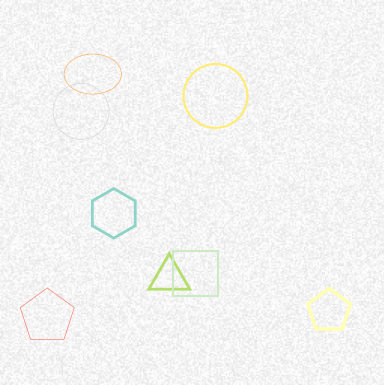[{"shape": "hexagon", "thickness": 2, "radius": 0.32, "center": [0.296, 0.446]}, {"shape": "pentagon", "thickness": 2.5, "radius": 0.29, "center": [0.855, 0.192]}, {"shape": "pentagon", "thickness": 0.5, "radius": 0.37, "center": [0.123, 0.178]}, {"shape": "oval", "thickness": 0.5, "radius": 0.37, "center": [0.241, 0.808]}, {"shape": "triangle", "thickness": 2, "radius": 0.31, "center": [0.44, 0.28]}, {"shape": "circle", "thickness": 0.5, "radius": 0.36, "center": [0.211, 0.711]}, {"shape": "square", "thickness": 1.5, "radius": 0.29, "center": [0.507, 0.29]}, {"shape": "circle", "thickness": 1.5, "radius": 0.41, "center": [0.56, 0.751]}]